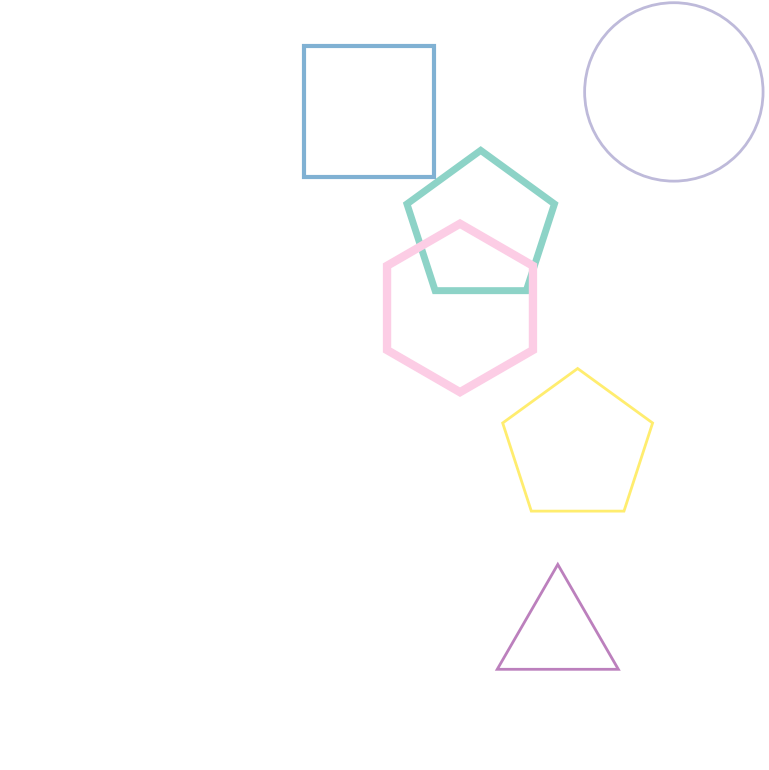[{"shape": "pentagon", "thickness": 2.5, "radius": 0.5, "center": [0.624, 0.704]}, {"shape": "circle", "thickness": 1, "radius": 0.58, "center": [0.875, 0.881]}, {"shape": "square", "thickness": 1.5, "radius": 0.42, "center": [0.479, 0.855]}, {"shape": "hexagon", "thickness": 3, "radius": 0.55, "center": [0.597, 0.6]}, {"shape": "triangle", "thickness": 1, "radius": 0.45, "center": [0.724, 0.176]}, {"shape": "pentagon", "thickness": 1, "radius": 0.51, "center": [0.75, 0.419]}]